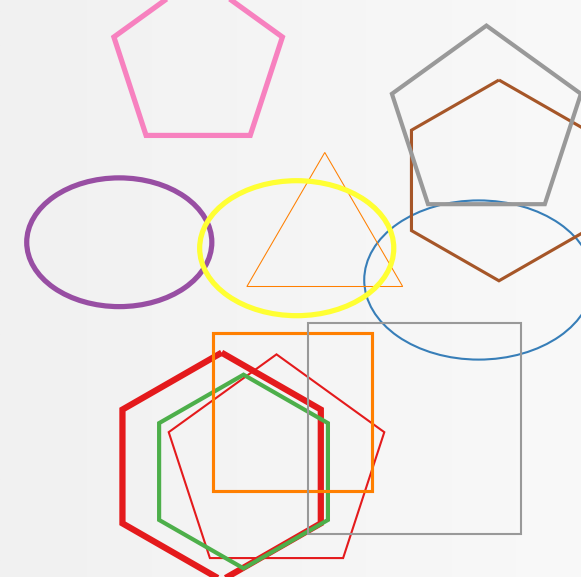[{"shape": "pentagon", "thickness": 1, "radius": 0.97, "center": [0.476, 0.191]}, {"shape": "hexagon", "thickness": 3, "radius": 0.99, "center": [0.381, 0.191]}, {"shape": "oval", "thickness": 1, "radius": 0.98, "center": [0.824, 0.514]}, {"shape": "hexagon", "thickness": 2, "radius": 0.84, "center": [0.419, 0.183]}, {"shape": "oval", "thickness": 2.5, "radius": 0.8, "center": [0.205, 0.58]}, {"shape": "triangle", "thickness": 0.5, "radius": 0.77, "center": [0.559, 0.58]}, {"shape": "square", "thickness": 1.5, "radius": 0.68, "center": [0.503, 0.286]}, {"shape": "oval", "thickness": 2.5, "radius": 0.83, "center": [0.51, 0.569]}, {"shape": "hexagon", "thickness": 1.5, "radius": 0.87, "center": [0.858, 0.687]}, {"shape": "pentagon", "thickness": 2.5, "radius": 0.76, "center": [0.341, 0.888]}, {"shape": "pentagon", "thickness": 2, "radius": 0.85, "center": [0.837, 0.784]}, {"shape": "square", "thickness": 1, "radius": 0.92, "center": [0.714, 0.257]}]